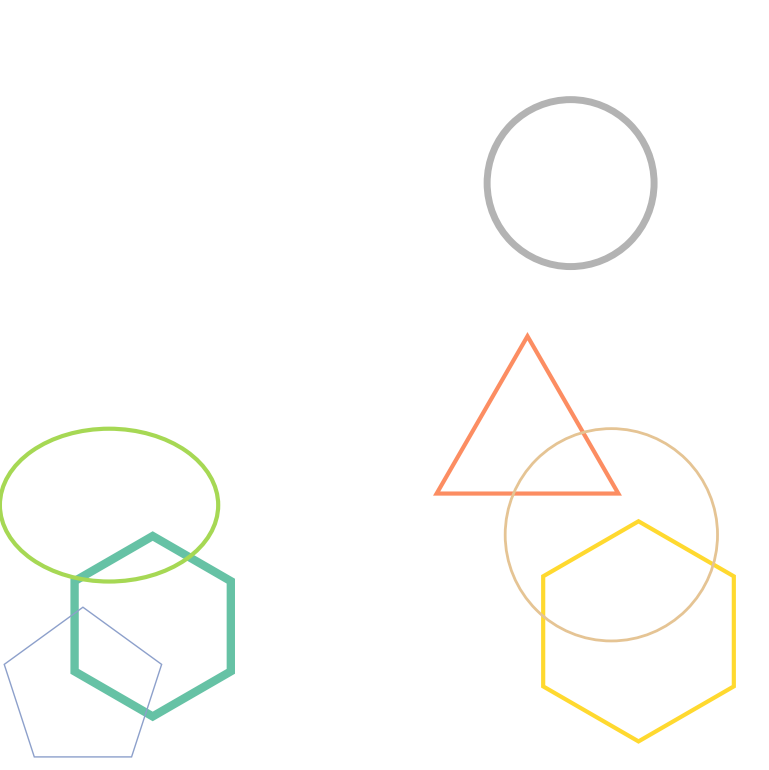[{"shape": "hexagon", "thickness": 3, "radius": 0.59, "center": [0.198, 0.187]}, {"shape": "triangle", "thickness": 1.5, "radius": 0.68, "center": [0.685, 0.427]}, {"shape": "pentagon", "thickness": 0.5, "radius": 0.54, "center": [0.108, 0.104]}, {"shape": "oval", "thickness": 1.5, "radius": 0.71, "center": [0.142, 0.344]}, {"shape": "hexagon", "thickness": 1.5, "radius": 0.71, "center": [0.829, 0.18]}, {"shape": "circle", "thickness": 1, "radius": 0.69, "center": [0.794, 0.305]}, {"shape": "circle", "thickness": 2.5, "radius": 0.54, "center": [0.741, 0.762]}]